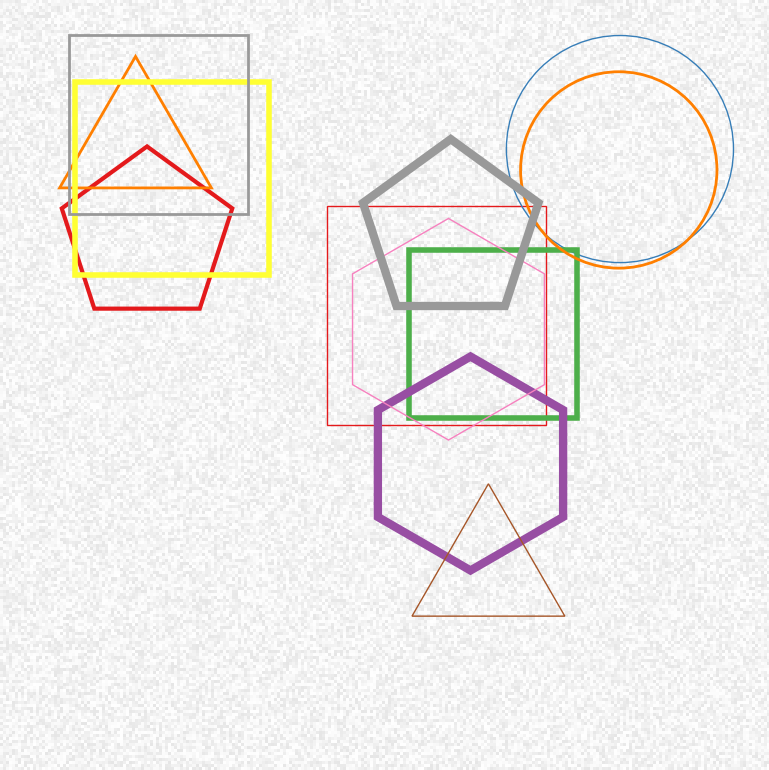[{"shape": "pentagon", "thickness": 1.5, "radius": 0.58, "center": [0.191, 0.693]}, {"shape": "square", "thickness": 0.5, "radius": 0.71, "center": [0.567, 0.59]}, {"shape": "circle", "thickness": 0.5, "radius": 0.74, "center": [0.805, 0.806]}, {"shape": "square", "thickness": 2, "radius": 0.55, "center": [0.64, 0.566]}, {"shape": "hexagon", "thickness": 3, "radius": 0.69, "center": [0.611, 0.398]}, {"shape": "circle", "thickness": 1, "radius": 0.64, "center": [0.804, 0.779]}, {"shape": "triangle", "thickness": 1, "radius": 0.57, "center": [0.176, 0.813]}, {"shape": "square", "thickness": 2, "radius": 0.63, "center": [0.223, 0.768]}, {"shape": "triangle", "thickness": 0.5, "radius": 0.57, "center": [0.634, 0.257]}, {"shape": "hexagon", "thickness": 0.5, "radius": 0.72, "center": [0.582, 0.572]}, {"shape": "pentagon", "thickness": 3, "radius": 0.6, "center": [0.585, 0.7]}, {"shape": "square", "thickness": 1, "radius": 0.58, "center": [0.206, 0.838]}]